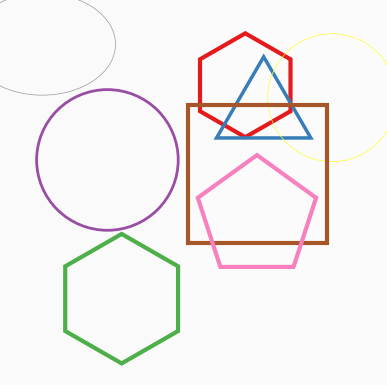[{"shape": "hexagon", "thickness": 3, "radius": 0.67, "center": [0.633, 0.779]}, {"shape": "triangle", "thickness": 2.5, "radius": 0.7, "center": [0.68, 0.712]}, {"shape": "hexagon", "thickness": 3, "radius": 0.84, "center": [0.314, 0.224]}, {"shape": "circle", "thickness": 2, "radius": 0.91, "center": [0.277, 0.585]}, {"shape": "circle", "thickness": 0.5, "radius": 0.83, "center": [0.857, 0.746]}, {"shape": "square", "thickness": 3, "radius": 0.9, "center": [0.664, 0.548]}, {"shape": "pentagon", "thickness": 3, "radius": 0.8, "center": [0.663, 0.437]}, {"shape": "oval", "thickness": 0.5, "radius": 0.95, "center": [0.109, 0.885]}]